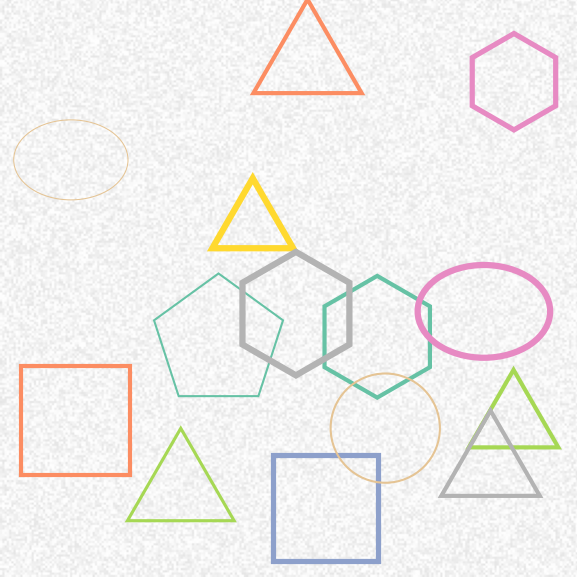[{"shape": "pentagon", "thickness": 1, "radius": 0.59, "center": [0.378, 0.408]}, {"shape": "hexagon", "thickness": 2, "radius": 0.53, "center": [0.653, 0.416]}, {"shape": "triangle", "thickness": 2, "radius": 0.54, "center": [0.533, 0.892]}, {"shape": "square", "thickness": 2, "radius": 0.47, "center": [0.13, 0.271]}, {"shape": "square", "thickness": 2.5, "radius": 0.46, "center": [0.563, 0.12]}, {"shape": "hexagon", "thickness": 2.5, "radius": 0.42, "center": [0.89, 0.858]}, {"shape": "oval", "thickness": 3, "radius": 0.57, "center": [0.838, 0.46]}, {"shape": "triangle", "thickness": 2, "radius": 0.45, "center": [0.889, 0.269]}, {"shape": "triangle", "thickness": 1.5, "radius": 0.53, "center": [0.313, 0.151]}, {"shape": "triangle", "thickness": 3, "radius": 0.4, "center": [0.438, 0.61]}, {"shape": "oval", "thickness": 0.5, "radius": 0.49, "center": [0.123, 0.722]}, {"shape": "circle", "thickness": 1, "radius": 0.47, "center": [0.667, 0.258]}, {"shape": "triangle", "thickness": 2, "radius": 0.49, "center": [0.849, 0.19]}, {"shape": "hexagon", "thickness": 3, "radius": 0.53, "center": [0.512, 0.456]}]